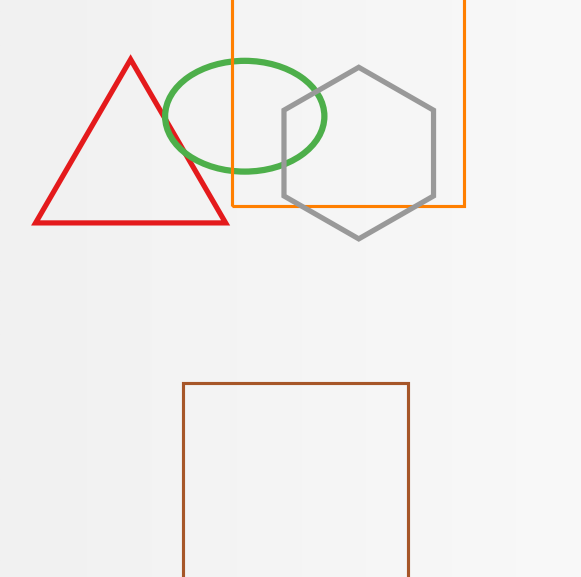[{"shape": "triangle", "thickness": 2.5, "radius": 0.94, "center": [0.225, 0.708]}, {"shape": "oval", "thickness": 3, "radius": 0.69, "center": [0.421, 0.798]}, {"shape": "square", "thickness": 1.5, "radius": 1.0, "center": [0.599, 0.843]}, {"shape": "square", "thickness": 1.5, "radius": 0.97, "center": [0.508, 0.142]}, {"shape": "hexagon", "thickness": 2.5, "radius": 0.74, "center": [0.617, 0.734]}]